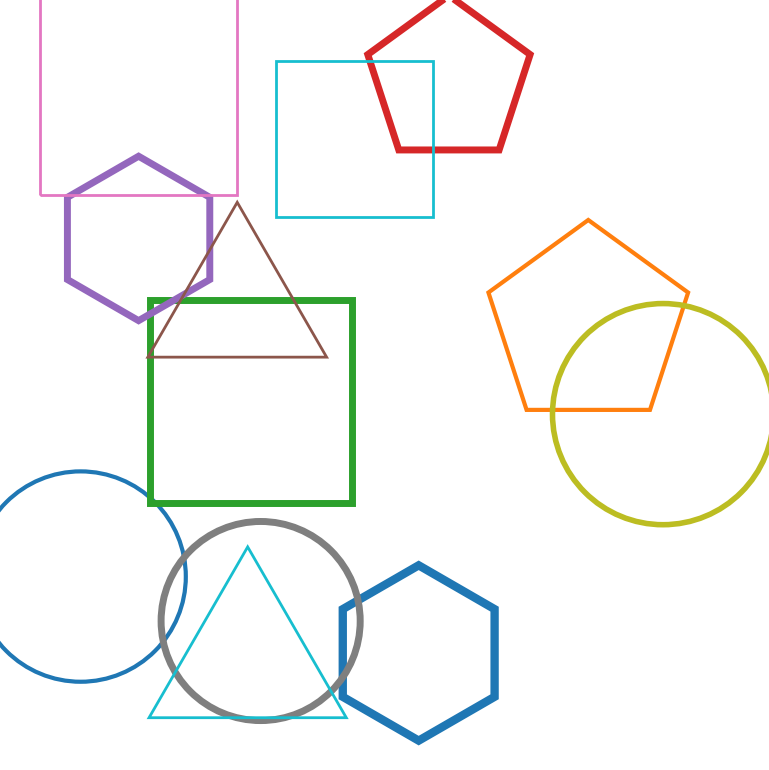[{"shape": "circle", "thickness": 1.5, "radius": 0.68, "center": [0.105, 0.251]}, {"shape": "hexagon", "thickness": 3, "radius": 0.57, "center": [0.544, 0.152]}, {"shape": "pentagon", "thickness": 1.5, "radius": 0.68, "center": [0.764, 0.578]}, {"shape": "square", "thickness": 2.5, "radius": 0.66, "center": [0.326, 0.478]}, {"shape": "pentagon", "thickness": 2.5, "radius": 0.55, "center": [0.583, 0.895]}, {"shape": "hexagon", "thickness": 2.5, "radius": 0.53, "center": [0.18, 0.69]}, {"shape": "triangle", "thickness": 1, "radius": 0.67, "center": [0.308, 0.603]}, {"shape": "square", "thickness": 1, "radius": 0.64, "center": [0.18, 0.875]}, {"shape": "circle", "thickness": 2.5, "radius": 0.65, "center": [0.339, 0.193]}, {"shape": "circle", "thickness": 2, "radius": 0.72, "center": [0.861, 0.462]}, {"shape": "square", "thickness": 1, "radius": 0.51, "center": [0.46, 0.82]}, {"shape": "triangle", "thickness": 1, "radius": 0.74, "center": [0.322, 0.142]}]